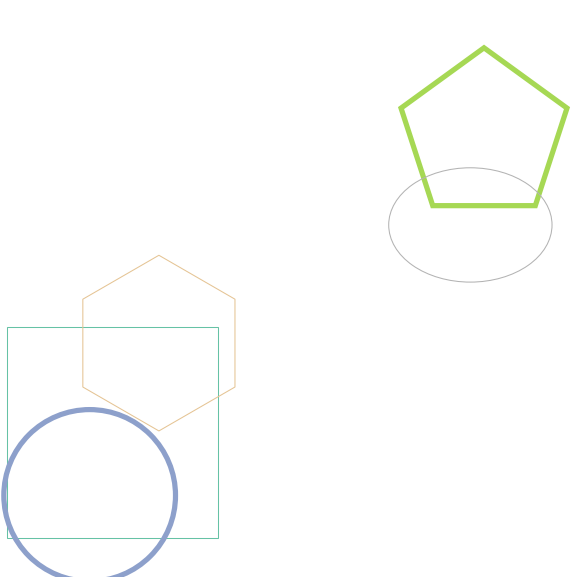[{"shape": "square", "thickness": 0.5, "radius": 0.91, "center": [0.195, 0.25]}, {"shape": "circle", "thickness": 2.5, "radius": 0.74, "center": [0.155, 0.141]}, {"shape": "pentagon", "thickness": 2.5, "radius": 0.76, "center": [0.838, 0.765]}, {"shape": "hexagon", "thickness": 0.5, "radius": 0.76, "center": [0.275, 0.405]}, {"shape": "oval", "thickness": 0.5, "radius": 0.71, "center": [0.814, 0.61]}]